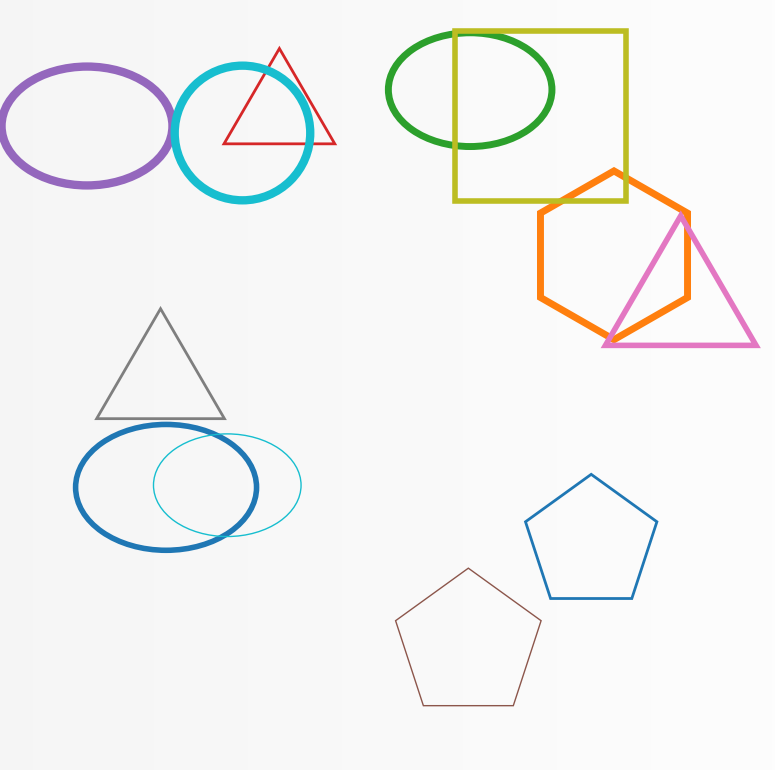[{"shape": "pentagon", "thickness": 1, "radius": 0.45, "center": [0.763, 0.295]}, {"shape": "oval", "thickness": 2, "radius": 0.58, "center": [0.214, 0.367]}, {"shape": "hexagon", "thickness": 2.5, "radius": 0.55, "center": [0.792, 0.668]}, {"shape": "oval", "thickness": 2.5, "radius": 0.53, "center": [0.607, 0.884]}, {"shape": "triangle", "thickness": 1, "radius": 0.41, "center": [0.361, 0.854]}, {"shape": "oval", "thickness": 3, "radius": 0.55, "center": [0.112, 0.836]}, {"shape": "pentagon", "thickness": 0.5, "radius": 0.49, "center": [0.604, 0.163]}, {"shape": "triangle", "thickness": 2, "radius": 0.56, "center": [0.878, 0.608]}, {"shape": "triangle", "thickness": 1, "radius": 0.48, "center": [0.207, 0.504]}, {"shape": "square", "thickness": 2, "radius": 0.55, "center": [0.698, 0.849]}, {"shape": "circle", "thickness": 3, "radius": 0.44, "center": [0.313, 0.827]}, {"shape": "oval", "thickness": 0.5, "radius": 0.48, "center": [0.293, 0.37]}]